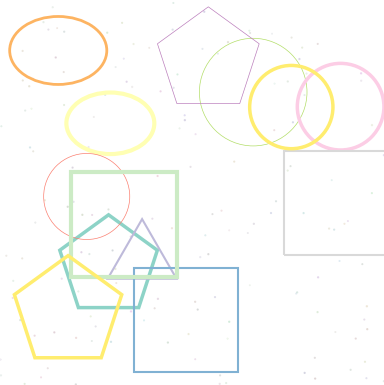[{"shape": "pentagon", "thickness": 2.5, "radius": 0.67, "center": [0.282, 0.309]}, {"shape": "oval", "thickness": 3, "radius": 0.57, "center": [0.287, 0.68]}, {"shape": "triangle", "thickness": 1.5, "radius": 0.52, "center": [0.369, 0.328]}, {"shape": "circle", "thickness": 0.5, "radius": 0.56, "center": [0.225, 0.49]}, {"shape": "square", "thickness": 1.5, "radius": 0.68, "center": [0.483, 0.17]}, {"shape": "oval", "thickness": 2, "radius": 0.63, "center": [0.151, 0.869]}, {"shape": "circle", "thickness": 0.5, "radius": 0.7, "center": [0.658, 0.761]}, {"shape": "circle", "thickness": 2.5, "radius": 0.56, "center": [0.885, 0.723]}, {"shape": "square", "thickness": 1.5, "radius": 0.68, "center": [0.874, 0.472]}, {"shape": "pentagon", "thickness": 0.5, "radius": 0.69, "center": [0.541, 0.843]}, {"shape": "square", "thickness": 3, "radius": 0.69, "center": [0.322, 0.417]}, {"shape": "circle", "thickness": 2.5, "radius": 0.54, "center": [0.757, 0.722]}, {"shape": "pentagon", "thickness": 2.5, "radius": 0.73, "center": [0.177, 0.189]}]